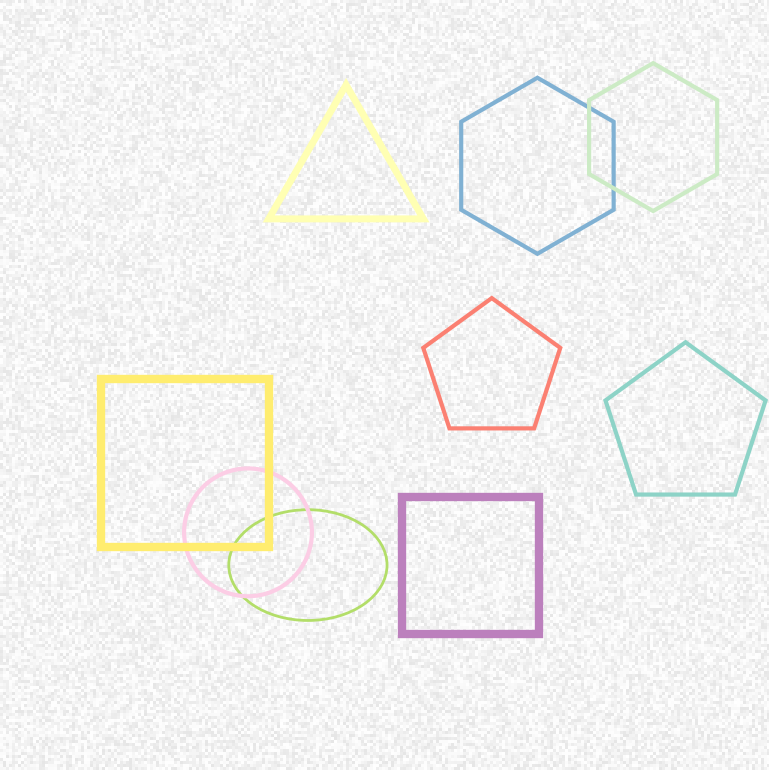[{"shape": "pentagon", "thickness": 1.5, "radius": 0.55, "center": [0.89, 0.446]}, {"shape": "triangle", "thickness": 2.5, "radius": 0.58, "center": [0.449, 0.774]}, {"shape": "pentagon", "thickness": 1.5, "radius": 0.47, "center": [0.639, 0.519]}, {"shape": "hexagon", "thickness": 1.5, "radius": 0.57, "center": [0.698, 0.785]}, {"shape": "oval", "thickness": 1, "radius": 0.51, "center": [0.4, 0.266]}, {"shape": "circle", "thickness": 1.5, "radius": 0.42, "center": [0.322, 0.309]}, {"shape": "square", "thickness": 3, "radius": 0.44, "center": [0.611, 0.266]}, {"shape": "hexagon", "thickness": 1.5, "radius": 0.48, "center": [0.848, 0.822]}, {"shape": "square", "thickness": 3, "radius": 0.55, "center": [0.24, 0.399]}]